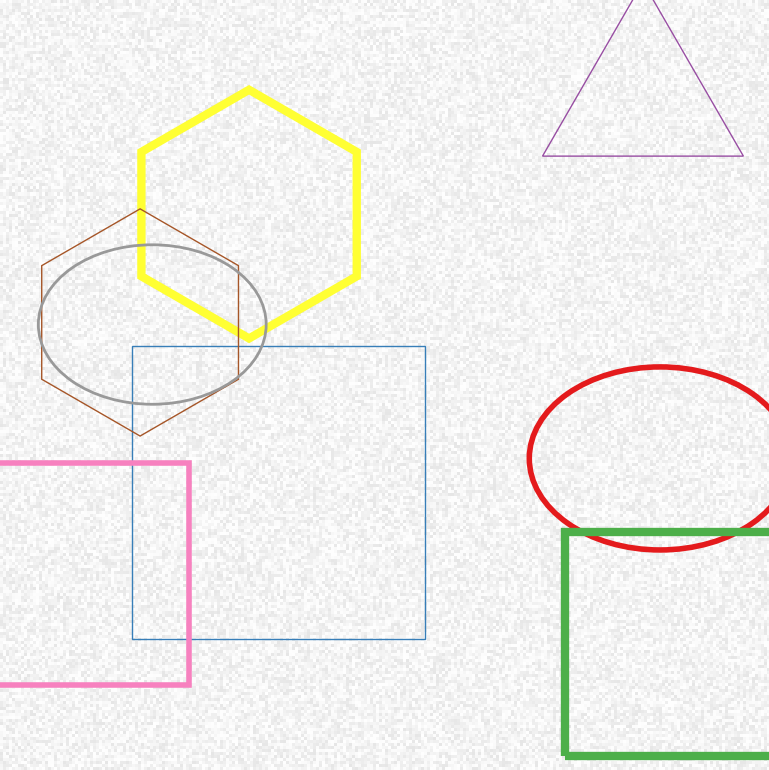[{"shape": "oval", "thickness": 2, "radius": 0.85, "center": [0.857, 0.405]}, {"shape": "square", "thickness": 0.5, "radius": 0.95, "center": [0.362, 0.361]}, {"shape": "square", "thickness": 3, "radius": 0.73, "center": [0.879, 0.164]}, {"shape": "triangle", "thickness": 0.5, "radius": 0.75, "center": [0.835, 0.873]}, {"shape": "hexagon", "thickness": 3, "radius": 0.81, "center": [0.323, 0.722]}, {"shape": "hexagon", "thickness": 0.5, "radius": 0.74, "center": [0.182, 0.581]}, {"shape": "square", "thickness": 2, "radius": 0.72, "center": [0.1, 0.254]}, {"shape": "oval", "thickness": 1, "radius": 0.74, "center": [0.198, 0.579]}]